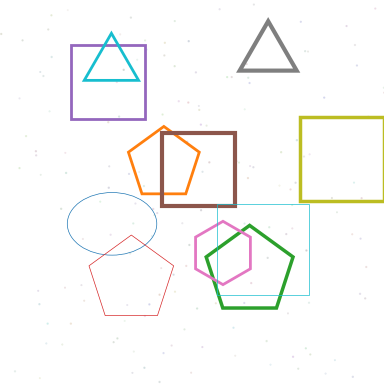[{"shape": "oval", "thickness": 0.5, "radius": 0.58, "center": [0.291, 0.419]}, {"shape": "pentagon", "thickness": 2, "radius": 0.48, "center": [0.426, 0.575]}, {"shape": "pentagon", "thickness": 2.5, "radius": 0.59, "center": [0.648, 0.296]}, {"shape": "pentagon", "thickness": 0.5, "radius": 0.58, "center": [0.341, 0.274]}, {"shape": "square", "thickness": 2, "radius": 0.48, "center": [0.282, 0.787]}, {"shape": "square", "thickness": 3, "radius": 0.47, "center": [0.516, 0.56]}, {"shape": "hexagon", "thickness": 2, "radius": 0.41, "center": [0.579, 0.343]}, {"shape": "triangle", "thickness": 3, "radius": 0.43, "center": [0.697, 0.859]}, {"shape": "square", "thickness": 2.5, "radius": 0.54, "center": [0.888, 0.586]}, {"shape": "square", "thickness": 0.5, "radius": 0.6, "center": [0.684, 0.352]}, {"shape": "triangle", "thickness": 2, "radius": 0.41, "center": [0.289, 0.832]}]